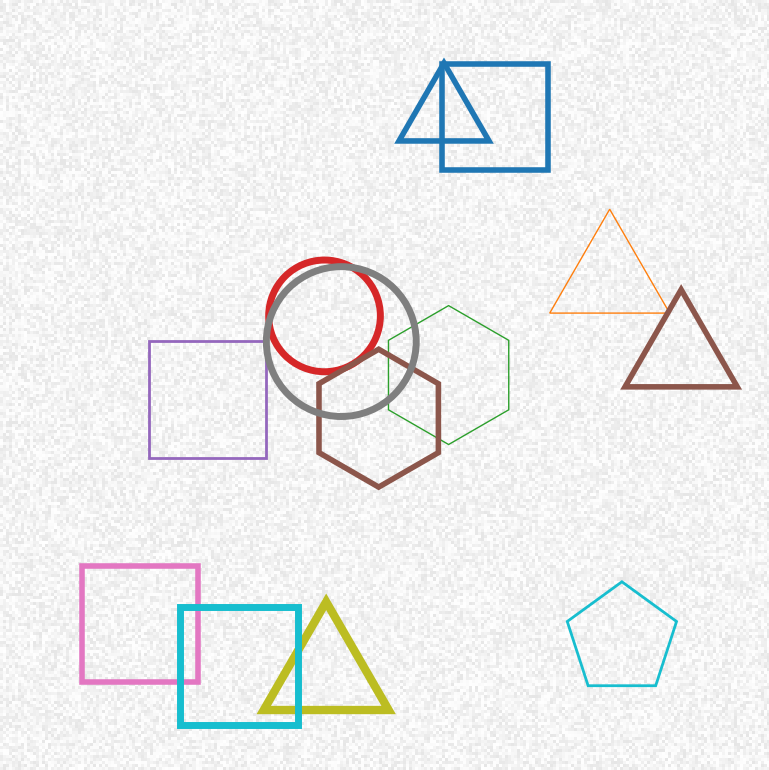[{"shape": "square", "thickness": 2, "radius": 0.35, "center": [0.643, 0.848]}, {"shape": "triangle", "thickness": 2, "radius": 0.34, "center": [0.577, 0.851]}, {"shape": "triangle", "thickness": 0.5, "radius": 0.45, "center": [0.792, 0.638]}, {"shape": "hexagon", "thickness": 0.5, "radius": 0.45, "center": [0.583, 0.513]}, {"shape": "circle", "thickness": 2.5, "radius": 0.36, "center": [0.421, 0.59]}, {"shape": "square", "thickness": 1, "radius": 0.38, "center": [0.27, 0.481]}, {"shape": "triangle", "thickness": 2, "radius": 0.42, "center": [0.885, 0.54]}, {"shape": "hexagon", "thickness": 2, "radius": 0.45, "center": [0.492, 0.457]}, {"shape": "square", "thickness": 2, "radius": 0.38, "center": [0.182, 0.19]}, {"shape": "circle", "thickness": 2.5, "radius": 0.49, "center": [0.443, 0.556]}, {"shape": "triangle", "thickness": 3, "radius": 0.47, "center": [0.424, 0.125]}, {"shape": "square", "thickness": 2.5, "radius": 0.38, "center": [0.311, 0.135]}, {"shape": "pentagon", "thickness": 1, "radius": 0.37, "center": [0.808, 0.17]}]